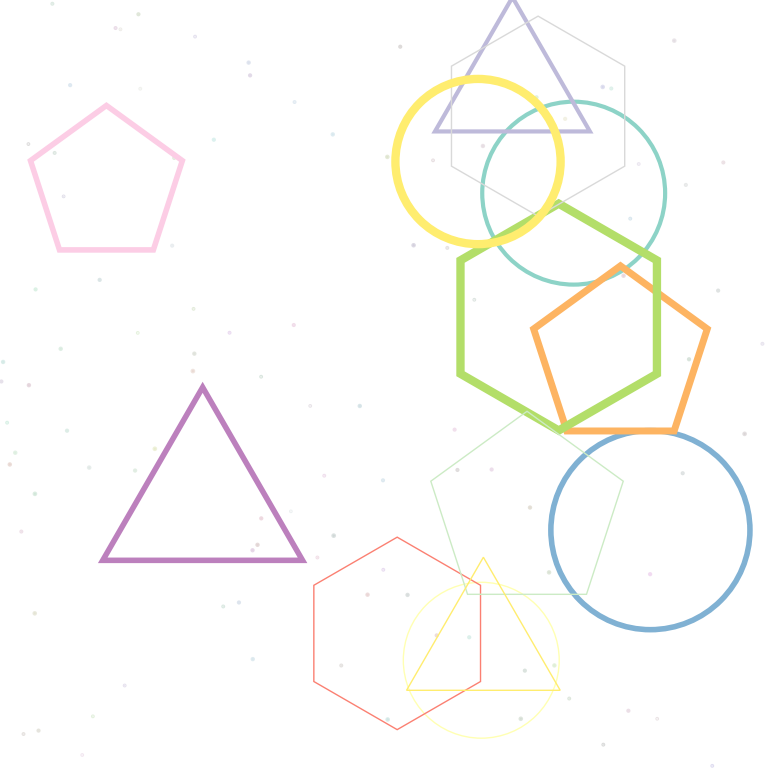[{"shape": "circle", "thickness": 1.5, "radius": 0.59, "center": [0.745, 0.749]}, {"shape": "circle", "thickness": 0.5, "radius": 0.51, "center": [0.625, 0.143]}, {"shape": "triangle", "thickness": 1.5, "radius": 0.58, "center": [0.666, 0.887]}, {"shape": "hexagon", "thickness": 0.5, "radius": 0.62, "center": [0.516, 0.177]}, {"shape": "circle", "thickness": 2, "radius": 0.65, "center": [0.845, 0.312]}, {"shape": "pentagon", "thickness": 2.5, "radius": 0.59, "center": [0.806, 0.536]}, {"shape": "hexagon", "thickness": 3, "radius": 0.74, "center": [0.726, 0.588]}, {"shape": "pentagon", "thickness": 2, "radius": 0.52, "center": [0.138, 0.759]}, {"shape": "hexagon", "thickness": 0.5, "radius": 0.65, "center": [0.699, 0.849]}, {"shape": "triangle", "thickness": 2, "radius": 0.75, "center": [0.263, 0.347]}, {"shape": "pentagon", "thickness": 0.5, "radius": 0.66, "center": [0.684, 0.334]}, {"shape": "triangle", "thickness": 0.5, "radius": 0.58, "center": [0.628, 0.161]}, {"shape": "circle", "thickness": 3, "radius": 0.54, "center": [0.621, 0.79]}]